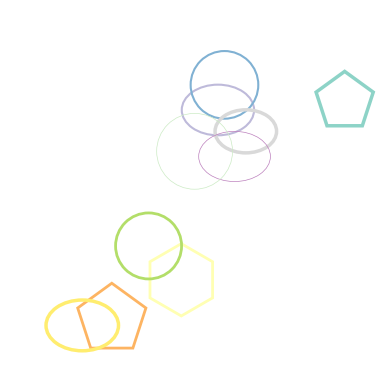[{"shape": "pentagon", "thickness": 2.5, "radius": 0.39, "center": [0.895, 0.736]}, {"shape": "hexagon", "thickness": 2, "radius": 0.47, "center": [0.471, 0.273]}, {"shape": "oval", "thickness": 1.5, "radius": 0.47, "center": [0.566, 0.714]}, {"shape": "circle", "thickness": 1.5, "radius": 0.44, "center": [0.583, 0.78]}, {"shape": "pentagon", "thickness": 2, "radius": 0.47, "center": [0.29, 0.171]}, {"shape": "circle", "thickness": 2, "radius": 0.43, "center": [0.386, 0.361]}, {"shape": "oval", "thickness": 2.5, "radius": 0.4, "center": [0.638, 0.659]}, {"shape": "oval", "thickness": 0.5, "radius": 0.47, "center": [0.609, 0.594]}, {"shape": "circle", "thickness": 0.5, "radius": 0.49, "center": [0.505, 0.607]}, {"shape": "oval", "thickness": 2.5, "radius": 0.47, "center": [0.214, 0.155]}]